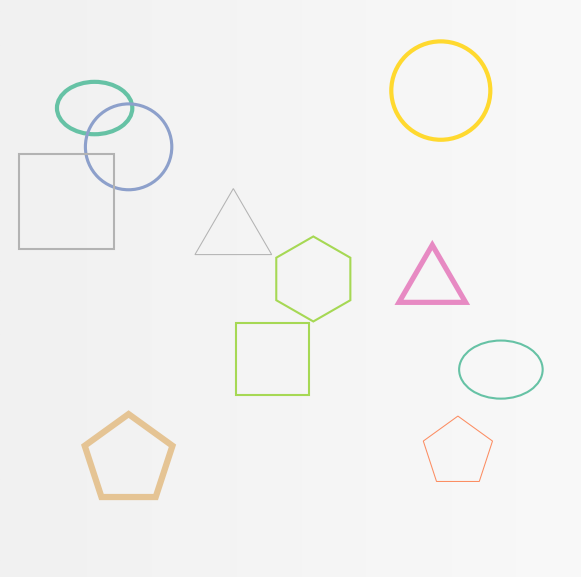[{"shape": "oval", "thickness": 1, "radius": 0.36, "center": [0.862, 0.359]}, {"shape": "oval", "thickness": 2, "radius": 0.32, "center": [0.163, 0.812]}, {"shape": "pentagon", "thickness": 0.5, "radius": 0.31, "center": [0.788, 0.216]}, {"shape": "circle", "thickness": 1.5, "radius": 0.37, "center": [0.221, 0.745]}, {"shape": "triangle", "thickness": 2.5, "radius": 0.33, "center": [0.744, 0.509]}, {"shape": "hexagon", "thickness": 1, "radius": 0.37, "center": [0.539, 0.516]}, {"shape": "square", "thickness": 1, "radius": 0.32, "center": [0.468, 0.377]}, {"shape": "circle", "thickness": 2, "radius": 0.43, "center": [0.758, 0.842]}, {"shape": "pentagon", "thickness": 3, "radius": 0.4, "center": [0.221, 0.203]}, {"shape": "square", "thickness": 1, "radius": 0.41, "center": [0.115, 0.651]}, {"shape": "triangle", "thickness": 0.5, "radius": 0.38, "center": [0.401, 0.596]}]